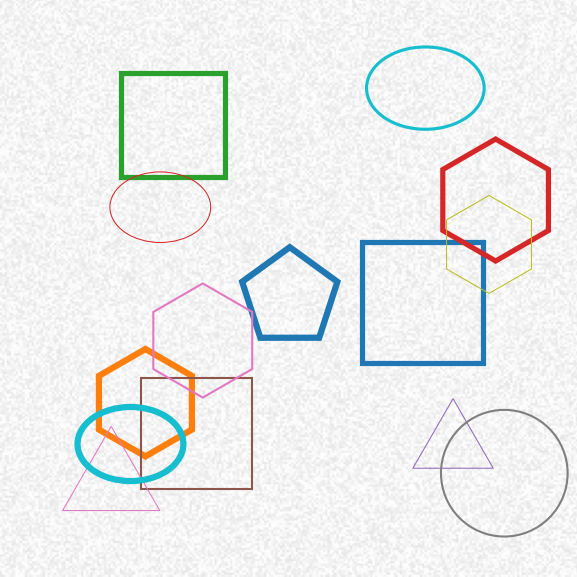[{"shape": "square", "thickness": 2.5, "radius": 0.53, "center": [0.732, 0.475]}, {"shape": "pentagon", "thickness": 3, "radius": 0.43, "center": [0.502, 0.484]}, {"shape": "hexagon", "thickness": 3, "radius": 0.46, "center": [0.252, 0.302]}, {"shape": "square", "thickness": 2.5, "radius": 0.45, "center": [0.299, 0.782]}, {"shape": "oval", "thickness": 0.5, "radius": 0.44, "center": [0.278, 0.64]}, {"shape": "hexagon", "thickness": 2.5, "radius": 0.53, "center": [0.858, 0.653]}, {"shape": "triangle", "thickness": 0.5, "radius": 0.4, "center": [0.785, 0.229]}, {"shape": "square", "thickness": 1, "radius": 0.48, "center": [0.34, 0.248]}, {"shape": "hexagon", "thickness": 1, "radius": 0.49, "center": [0.351, 0.41]}, {"shape": "triangle", "thickness": 0.5, "radius": 0.49, "center": [0.193, 0.164]}, {"shape": "circle", "thickness": 1, "radius": 0.55, "center": [0.873, 0.18]}, {"shape": "hexagon", "thickness": 0.5, "radius": 0.42, "center": [0.847, 0.576]}, {"shape": "oval", "thickness": 1.5, "radius": 0.51, "center": [0.737, 0.847]}, {"shape": "oval", "thickness": 3, "radius": 0.46, "center": [0.226, 0.23]}]